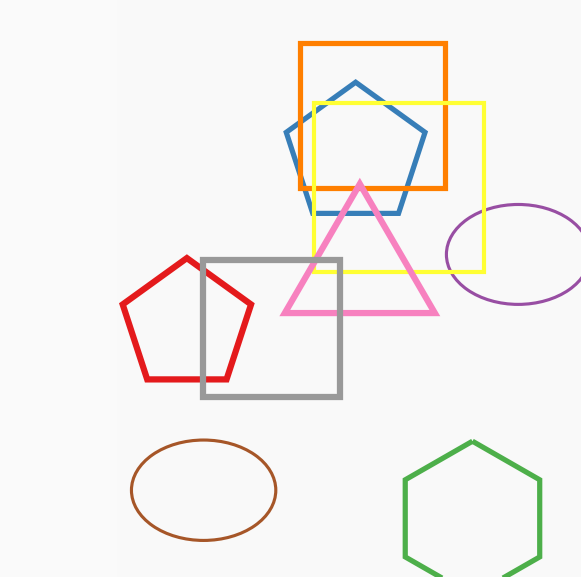[{"shape": "pentagon", "thickness": 3, "radius": 0.58, "center": [0.322, 0.436]}, {"shape": "pentagon", "thickness": 2.5, "radius": 0.63, "center": [0.612, 0.731]}, {"shape": "hexagon", "thickness": 2.5, "radius": 0.67, "center": [0.813, 0.102]}, {"shape": "oval", "thickness": 1.5, "radius": 0.62, "center": [0.892, 0.559]}, {"shape": "square", "thickness": 2.5, "radius": 0.63, "center": [0.641, 0.799]}, {"shape": "square", "thickness": 2, "radius": 0.73, "center": [0.686, 0.675]}, {"shape": "oval", "thickness": 1.5, "radius": 0.62, "center": [0.35, 0.15]}, {"shape": "triangle", "thickness": 3, "radius": 0.75, "center": [0.619, 0.532]}, {"shape": "square", "thickness": 3, "radius": 0.59, "center": [0.468, 0.43]}]